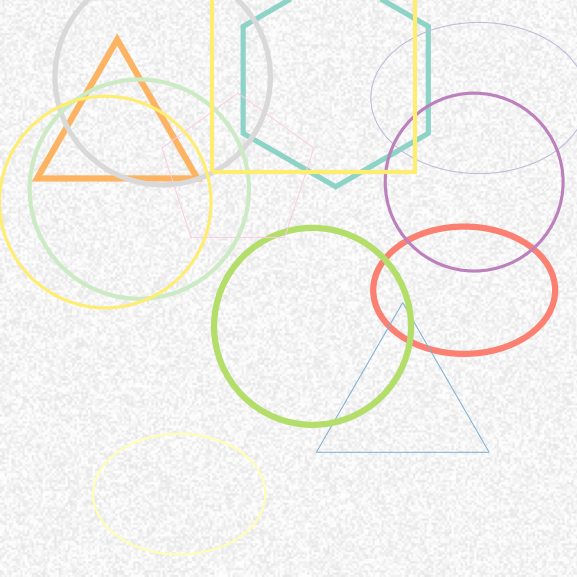[{"shape": "hexagon", "thickness": 2.5, "radius": 0.93, "center": [0.581, 0.861]}, {"shape": "oval", "thickness": 1, "radius": 0.75, "center": [0.31, 0.143]}, {"shape": "oval", "thickness": 0.5, "radius": 0.94, "center": [0.829, 0.829]}, {"shape": "oval", "thickness": 3, "radius": 0.79, "center": [0.804, 0.497]}, {"shape": "triangle", "thickness": 0.5, "radius": 0.86, "center": [0.697, 0.302]}, {"shape": "triangle", "thickness": 3, "radius": 0.8, "center": [0.203, 0.77]}, {"shape": "circle", "thickness": 3, "radius": 0.85, "center": [0.541, 0.434]}, {"shape": "pentagon", "thickness": 0.5, "radius": 0.69, "center": [0.412, 0.7]}, {"shape": "circle", "thickness": 2.5, "radius": 0.93, "center": [0.282, 0.866]}, {"shape": "circle", "thickness": 1.5, "radius": 0.77, "center": [0.821, 0.684]}, {"shape": "circle", "thickness": 2, "radius": 0.95, "center": [0.241, 0.672]}, {"shape": "square", "thickness": 2, "radius": 0.88, "center": [0.543, 0.877]}, {"shape": "circle", "thickness": 1.5, "radius": 0.92, "center": [0.182, 0.649]}]